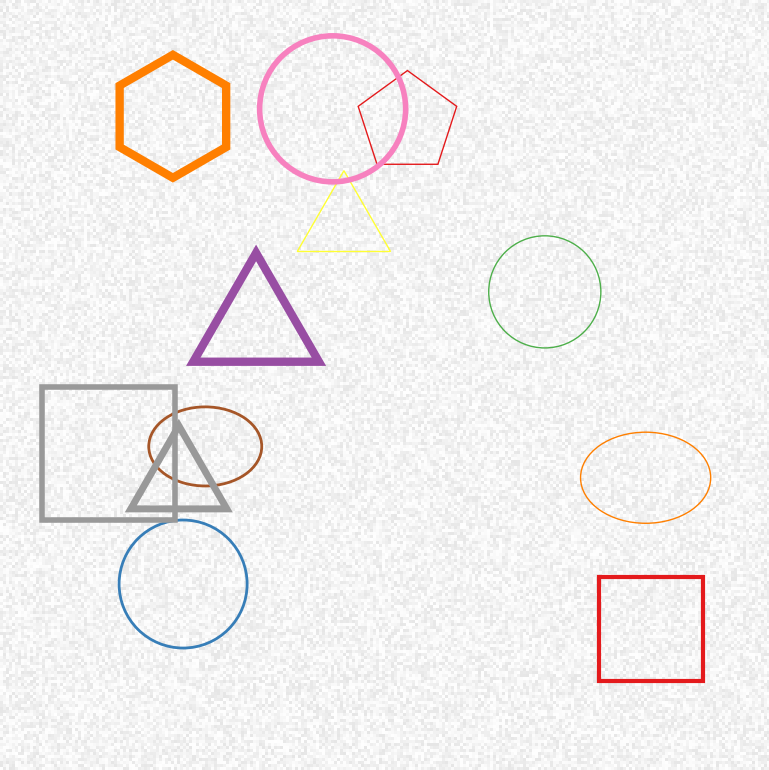[{"shape": "square", "thickness": 1.5, "radius": 0.34, "center": [0.846, 0.183]}, {"shape": "pentagon", "thickness": 0.5, "radius": 0.34, "center": [0.529, 0.841]}, {"shape": "circle", "thickness": 1, "radius": 0.42, "center": [0.238, 0.242]}, {"shape": "circle", "thickness": 0.5, "radius": 0.36, "center": [0.708, 0.621]}, {"shape": "triangle", "thickness": 3, "radius": 0.47, "center": [0.333, 0.577]}, {"shape": "hexagon", "thickness": 3, "radius": 0.4, "center": [0.225, 0.849]}, {"shape": "oval", "thickness": 0.5, "radius": 0.42, "center": [0.838, 0.38]}, {"shape": "triangle", "thickness": 0.5, "radius": 0.35, "center": [0.447, 0.708]}, {"shape": "oval", "thickness": 1, "radius": 0.37, "center": [0.267, 0.42]}, {"shape": "circle", "thickness": 2, "radius": 0.47, "center": [0.432, 0.859]}, {"shape": "square", "thickness": 2, "radius": 0.43, "center": [0.141, 0.411]}, {"shape": "triangle", "thickness": 2.5, "radius": 0.36, "center": [0.232, 0.375]}]